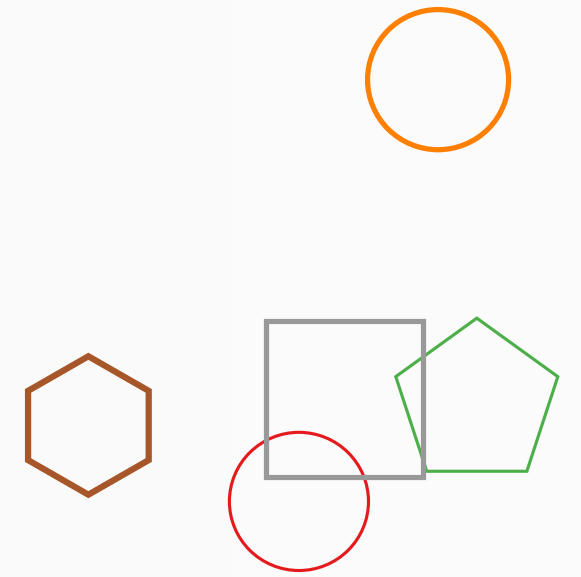[{"shape": "circle", "thickness": 1.5, "radius": 0.6, "center": [0.514, 0.131]}, {"shape": "pentagon", "thickness": 1.5, "radius": 0.73, "center": [0.82, 0.302]}, {"shape": "circle", "thickness": 2.5, "radius": 0.61, "center": [0.754, 0.861]}, {"shape": "hexagon", "thickness": 3, "radius": 0.6, "center": [0.152, 0.262]}, {"shape": "square", "thickness": 2.5, "radius": 0.67, "center": [0.592, 0.308]}]